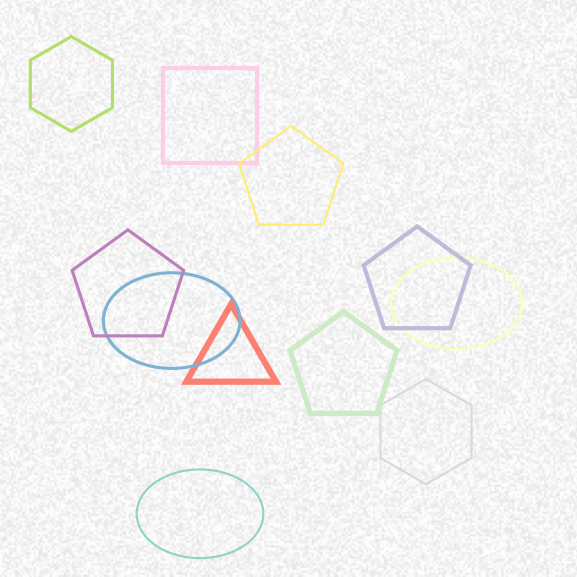[{"shape": "oval", "thickness": 1, "radius": 0.55, "center": [0.346, 0.109]}, {"shape": "oval", "thickness": 1, "radius": 0.57, "center": [0.79, 0.474]}, {"shape": "pentagon", "thickness": 2, "radius": 0.49, "center": [0.722, 0.51]}, {"shape": "triangle", "thickness": 3, "radius": 0.45, "center": [0.4, 0.383]}, {"shape": "oval", "thickness": 1.5, "radius": 0.59, "center": [0.297, 0.444]}, {"shape": "hexagon", "thickness": 1.5, "radius": 0.41, "center": [0.124, 0.854]}, {"shape": "square", "thickness": 2, "radius": 0.41, "center": [0.364, 0.799]}, {"shape": "hexagon", "thickness": 1, "radius": 0.46, "center": [0.738, 0.252]}, {"shape": "pentagon", "thickness": 1.5, "radius": 0.51, "center": [0.222, 0.5]}, {"shape": "pentagon", "thickness": 2.5, "radius": 0.49, "center": [0.595, 0.362]}, {"shape": "pentagon", "thickness": 1, "radius": 0.47, "center": [0.504, 0.687]}]